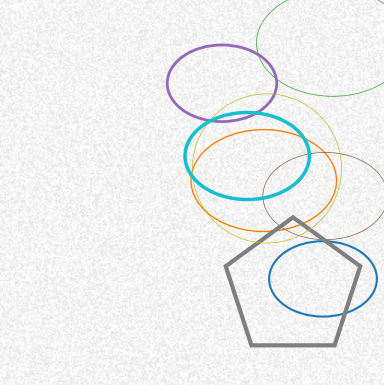[{"shape": "oval", "thickness": 1.5, "radius": 0.7, "center": [0.839, 0.276]}, {"shape": "oval", "thickness": 1, "radius": 0.95, "center": [0.685, 0.531]}, {"shape": "oval", "thickness": 0.5, "radius": 0.99, "center": [0.864, 0.888]}, {"shape": "oval", "thickness": 2, "radius": 0.71, "center": [0.577, 0.784]}, {"shape": "oval", "thickness": 0.5, "radius": 0.81, "center": [0.845, 0.491]}, {"shape": "pentagon", "thickness": 3, "radius": 0.92, "center": [0.761, 0.252]}, {"shape": "circle", "thickness": 0.5, "radius": 0.97, "center": [0.693, 0.563]}, {"shape": "oval", "thickness": 2.5, "radius": 0.81, "center": [0.642, 0.595]}]